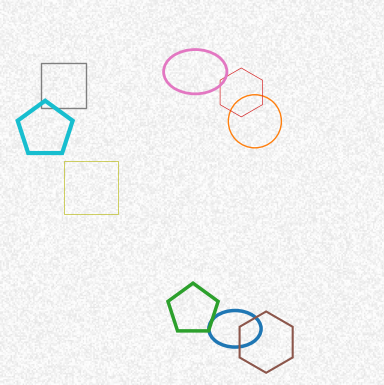[{"shape": "oval", "thickness": 2.5, "radius": 0.34, "center": [0.61, 0.146]}, {"shape": "circle", "thickness": 1, "radius": 0.34, "center": [0.662, 0.685]}, {"shape": "pentagon", "thickness": 2.5, "radius": 0.34, "center": [0.501, 0.196]}, {"shape": "hexagon", "thickness": 0.5, "radius": 0.32, "center": [0.627, 0.76]}, {"shape": "hexagon", "thickness": 1.5, "radius": 0.4, "center": [0.691, 0.111]}, {"shape": "oval", "thickness": 2, "radius": 0.41, "center": [0.507, 0.814]}, {"shape": "square", "thickness": 1, "radius": 0.29, "center": [0.165, 0.778]}, {"shape": "square", "thickness": 0.5, "radius": 0.35, "center": [0.237, 0.514]}, {"shape": "pentagon", "thickness": 3, "radius": 0.38, "center": [0.117, 0.663]}]